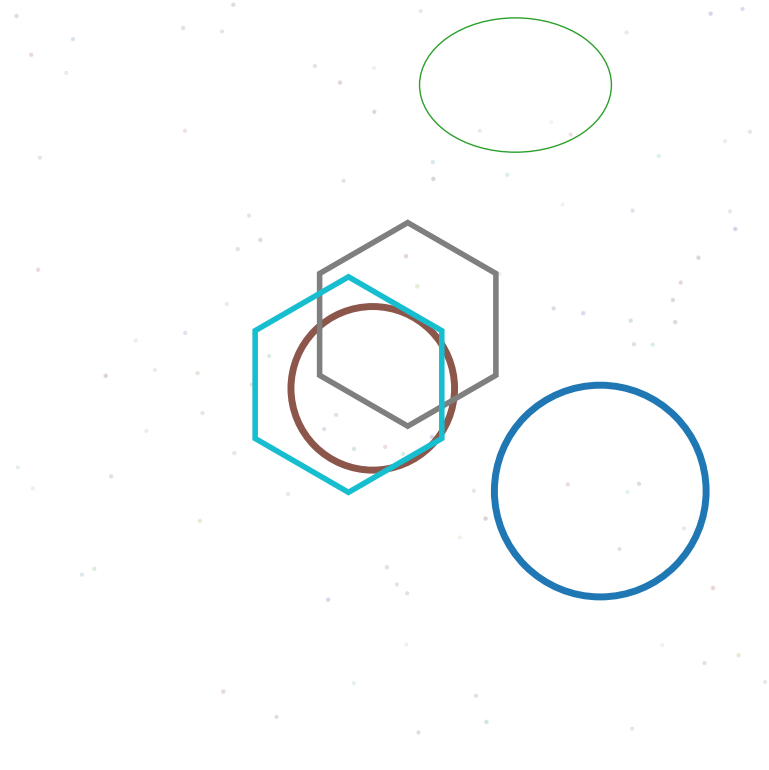[{"shape": "circle", "thickness": 2.5, "radius": 0.69, "center": [0.78, 0.362]}, {"shape": "oval", "thickness": 0.5, "radius": 0.62, "center": [0.669, 0.89]}, {"shape": "circle", "thickness": 2.5, "radius": 0.53, "center": [0.484, 0.496]}, {"shape": "hexagon", "thickness": 2, "radius": 0.66, "center": [0.53, 0.579]}, {"shape": "hexagon", "thickness": 2, "radius": 0.7, "center": [0.453, 0.501]}]